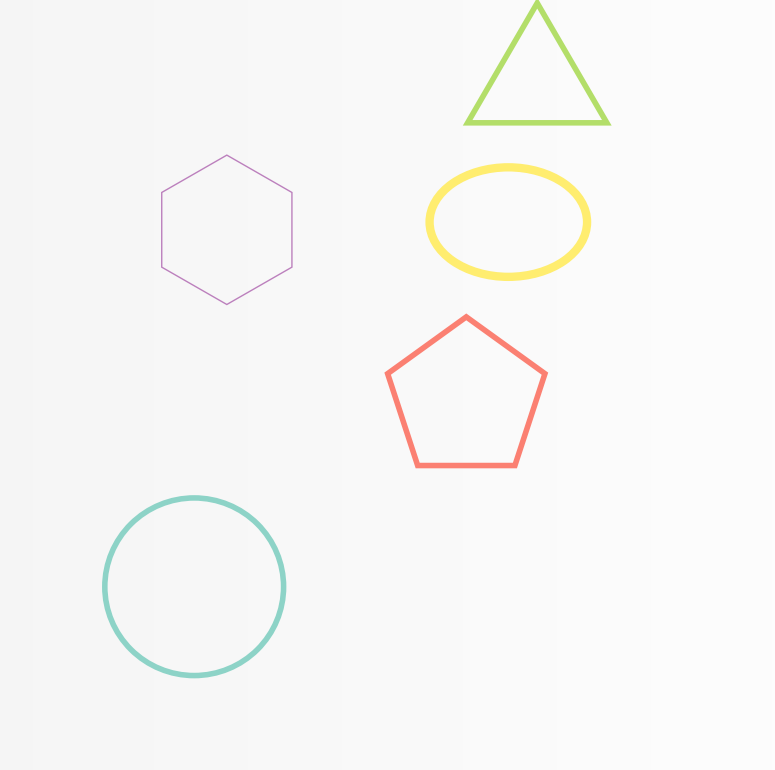[{"shape": "circle", "thickness": 2, "radius": 0.58, "center": [0.251, 0.238]}, {"shape": "pentagon", "thickness": 2, "radius": 0.53, "center": [0.602, 0.482]}, {"shape": "triangle", "thickness": 2, "radius": 0.52, "center": [0.693, 0.892]}, {"shape": "hexagon", "thickness": 0.5, "radius": 0.48, "center": [0.293, 0.702]}, {"shape": "oval", "thickness": 3, "radius": 0.51, "center": [0.656, 0.712]}]